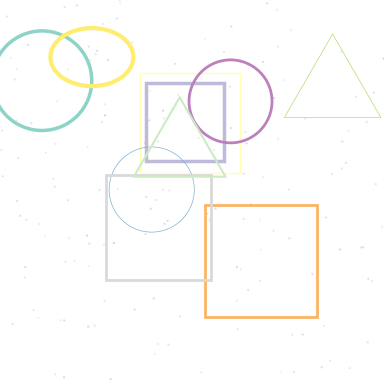[{"shape": "circle", "thickness": 2.5, "radius": 0.65, "center": [0.109, 0.79]}, {"shape": "square", "thickness": 1, "radius": 0.65, "center": [0.493, 0.68]}, {"shape": "square", "thickness": 2.5, "radius": 0.51, "center": [0.48, 0.682]}, {"shape": "circle", "thickness": 0.5, "radius": 0.55, "center": [0.394, 0.508]}, {"shape": "square", "thickness": 2, "radius": 0.72, "center": [0.678, 0.322]}, {"shape": "triangle", "thickness": 0.5, "radius": 0.72, "center": [0.864, 0.767]}, {"shape": "square", "thickness": 2, "radius": 0.68, "center": [0.412, 0.41]}, {"shape": "circle", "thickness": 2, "radius": 0.54, "center": [0.599, 0.737]}, {"shape": "triangle", "thickness": 1.5, "radius": 0.69, "center": [0.467, 0.61]}, {"shape": "oval", "thickness": 3, "radius": 0.54, "center": [0.239, 0.852]}]